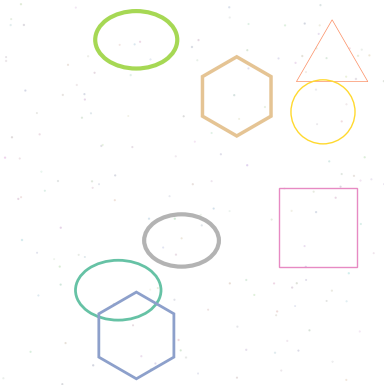[{"shape": "oval", "thickness": 2, "radius": 0.56, "center": [0.307, 0.246]}, {"shape": "triangle", "thickness": 0.5, "radius": 0.54, "center": [0.863, 0.842]}, {"shape": "hexagon", "thickness": 2, "radius": 0.56, "center": [0.354, 0.129]}, {"shape": "square", "thickness": 1, "radius": 0.51, "center": [0.826, 0.409]}, {"shape": "oval", "thickness": 3, "radius": 0.53, "center": [0.354, 0.897]}, {"shape": "circle", "thickness": 1, "radius": 0.42, "center": [0.839, 0.71]}, {"shape": "hexagon", "thickness": 2.5, "radius": 0.51, "center": [0.615, 0.75]}, {"shape": "oval", "thickness": 3, "radius": 0.49, "center": [0.472, 0.375]}]